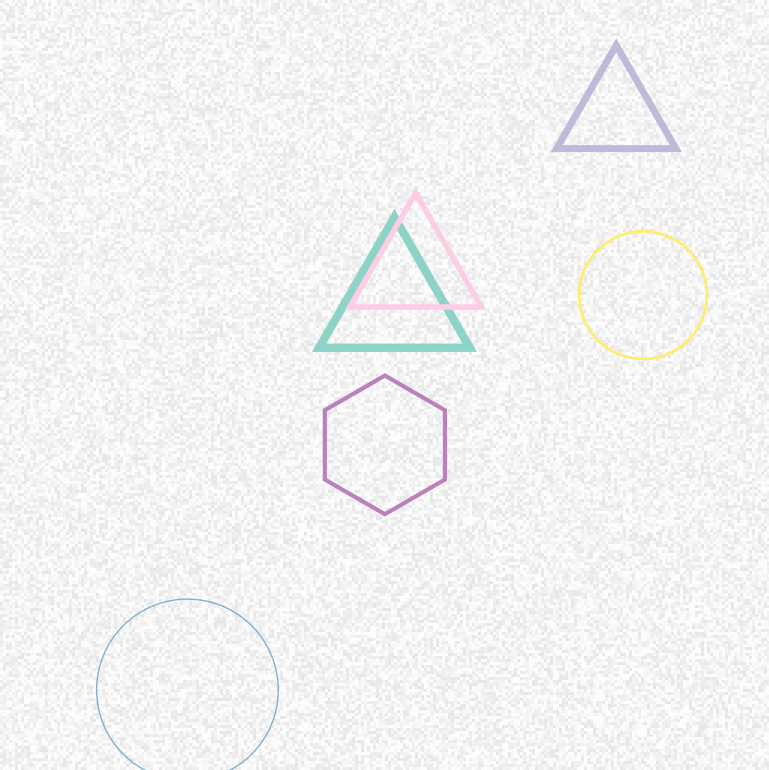[{"shape": "triangle", "thickness": 3, "radius": 0.57, "center": [0.512, 0.605]}, {"shape": "triangle", "thickness": 2.5, "radius": 0.45, "center": [0.8, 0.852]}, {"shape": "circle", "thickness": 0.5, "radius": 0.59, "center": [0.243, 0.104]}, {"shape": "triangle", "thickness": 2, "radius": 0.49, "center": [0.54, 0.651]}, {"shape": "hexagon", "thickness": 1.5, "radius": 0.45, "center": [0.5, 0.422]}, {"shape": "circle", "thickness": 1, "radius": 0.41, "center": [0.835, 0.617]}]